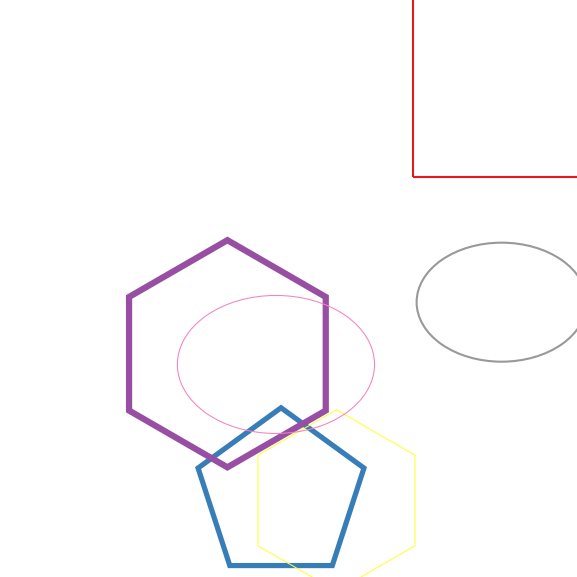[{"shape": "square", "thickness": 1, "radius": 0.87, "center": [0.888, 0.866]}, {"shape": "pentagon", "thickness": 2.5, "radius": 0.76, "center": [0.487, 0.142]}, {"shape": "hexagon", "thickness": 3, "radius": 0.98, "center": [0.394, 0.387]}, {"shape": "hexagon", "thickness": 0.5, "radius": 0.78, "center": [0.583, 0.132]}, {"shape": "oval", "thickness": 0.5, "radius": 0.85, "center": [0.478, 0.368]}, {"shape": "oval", "thickness": 1, "radius": 0.74, "center": [0.869, 0.476]}]